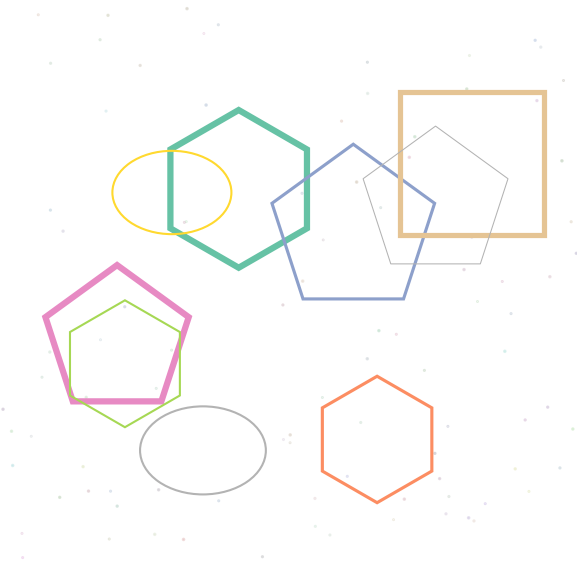[{"shape": "hexagon", "thickness": 3, "radius": 0.68, "center": [0.413, 0.672]}, {"shape": "hexagon", "thickness": 1.5, "radius": 0.55, "center": [0.653, 0.238]}, {"shape": "pentagon", "thickness": 1.5, "radius": 0.74, "center": [0.612, 0.601]}, {"shape": "pentagon", "thickness": 3, "radius": 0.65, "center": [0.203, 0.41]}, {"shape": "hexagon", "thickness": 1, "radius": 0.55, "center": [0.216, 0.369]}, {"shape": "oval", "thickness": 1, "radius": 0.52, "center": [0.298, 0.666]}, {"shape": "square", "thickness": 2.5, "radius": 0.62, "center": [0.817, 0.716]}, {"shape": "pentagon", "thickness": 0.5, "radius": 0.66, "center": [0.754, 0.649]}, {"shape": "oval", "thickness": 1, "radius": 0.54, "center": [0.351, 0.219]}]